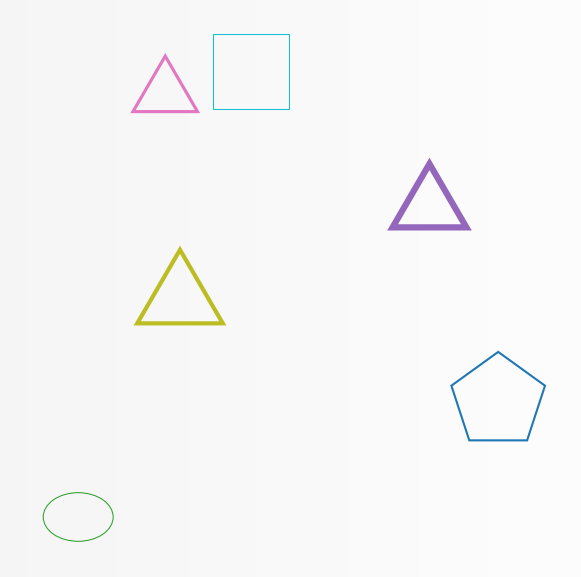[{"shape": "pentagon", "thickness": 1, "radius": 0.42, "center": [0.857, 0.305]}, {"shape": "oval", "thickness": 0.5, "radius": 0.3, "center": [0.135, 0.104]}, {"shape": "triangle", "thickness": 3, "radius": 0.37, "center": [0.739, 0.642]}, {"shape": "triangle", "thickness": 1.5, "radius": 0.32, "center": [0.284, 0.838]}, {"shape": "triangle", "thickness": 2, "radius": 0.42, "center": [0.31, 0.482]}, {"shape": "square", "thickness": 0.5, "radius": 0.32, "center": [0.432, 0.875]}]